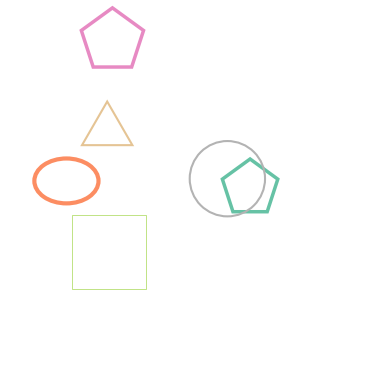[{"shape": "pentagon", "thickness": 2.5, "radius": 0.38, "center": [0.65, 0.511]}, {"shape": "oval", "thickness": 3, "radius": 0.42, "center": [0.173, 0.53]}, {"shape": "pentagon", "thickness": 2.5, "radius": 0.42, "center": [0.292, 0.895]}, {"shape": "square", "thickness": 0.5, "radius": 0.48, "center": [0.283, 0.346]}, {"shape": "triangle", "thickness": 1.5, "radius": 0.38, "center": [0.278, 0.661]}, {"shape": "circle", "thickness": 1.5, "radius": 0.49, "center": [0.591, 0.536]}]